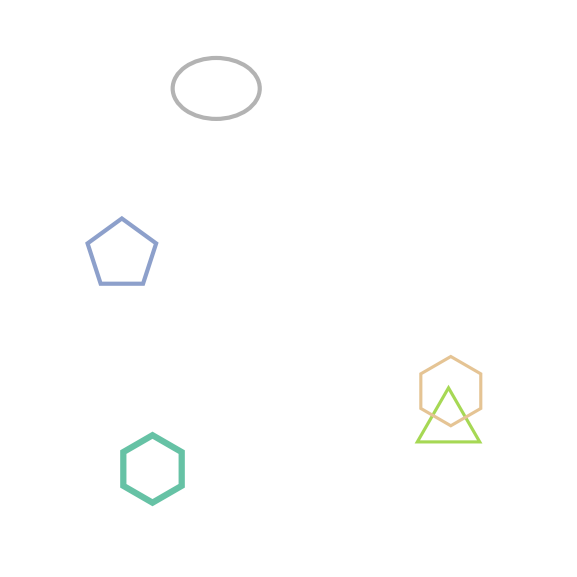[{"shape": "hexagon", "thickness": 3, "radius": 0.29, "center": [0.264, 0.187]}, {"shape": "pentagon", "thickness": 2, "radius": 0.31, "center": [0.211, 0.558]}, {"shape": "triangle", "thickness": 1.5, "radius": 0.31, "center": [0.777, 0.265]}, {"shape": "hexagon", "thickness": 1.5, "radius": 0.3, "center": [0.781, 0.322]}, {"shape": "oval", "thickness": 2, "radius": 0.38, "center": [0.374, 0.846]}]